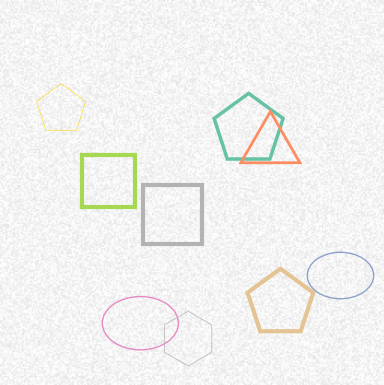[{"shape": "pentagon", "thickness": 2.5, "radius": 0.47, "center": [0.646, 0.663]}, {"shape": "triangle", "thickness": 2, "radius": 0.44, "center": [0.702, 0.622]}, {"shape": "oval", "thickness": 1, "radius": 0.43, "center": [0.884, 0.284]}, {"shape": "oval", "thickness": 1, "radius": 0.49, "center": [0.365, 0.161]}, {"shape": "square", "thickness": 3, "radius": 0.34, "center": [0.282, 0.53]}, {"shape": "pentagon", "thickness": 0.5, "radius": 0.34, "center": [0.159, 0.716]}, {"shape": "pentagon", "thickness": 3, "radius": 0.45, "center": [0.728, 0.212]}, {"shape": "square", "thickness": 3, "radius": 0.39, "center": [0.449, 0.443]}, {"shape": "hexagon", "thickness": 0.5, "radius": 0.36, "center": [0.489, 0.121]}]